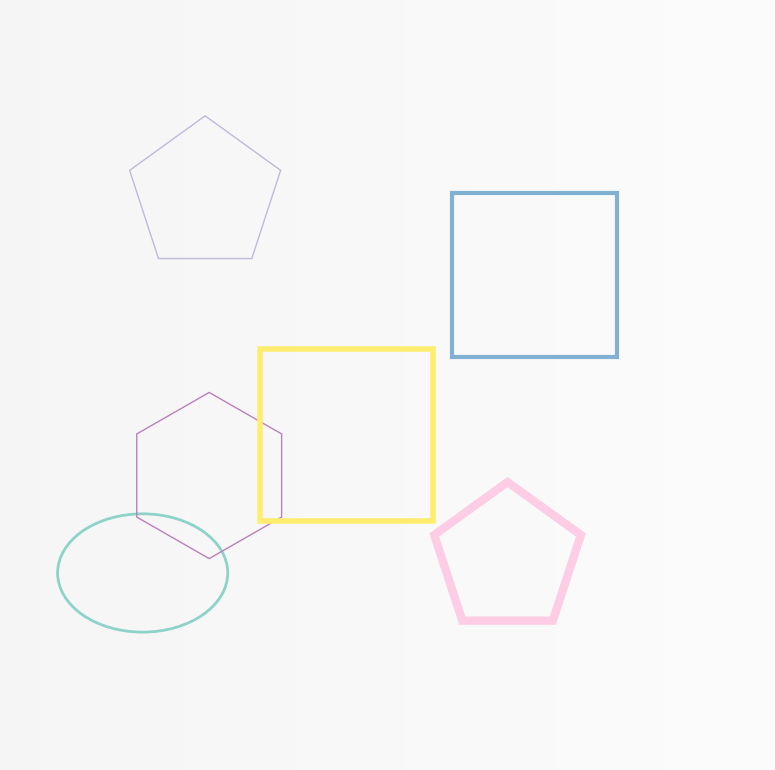[{"shape": "oval", "thickness": 1, "radius": 0.55, "center": [0.184, 0.256]}, {"shape": "pentagon", "thickness": 0.5, "radius": 0.51, "center": [0.265, 0.747]}, {"shape": "square", "thickness": 1.5, "radius": 0.53, "center": [0.69, 0.643]}, {"shape": "pentagon", "thickness": 3, "radius": 0.5, "center": [0.655, 0.275]}, {"shape": "hexagon", "thickness": 0.5, "radius": 0.54, "center": [0.27, 0.382]}, {"shape": "square", "thickness": 2, "radius": 0.56, "center": [0.448, 0.435]}]